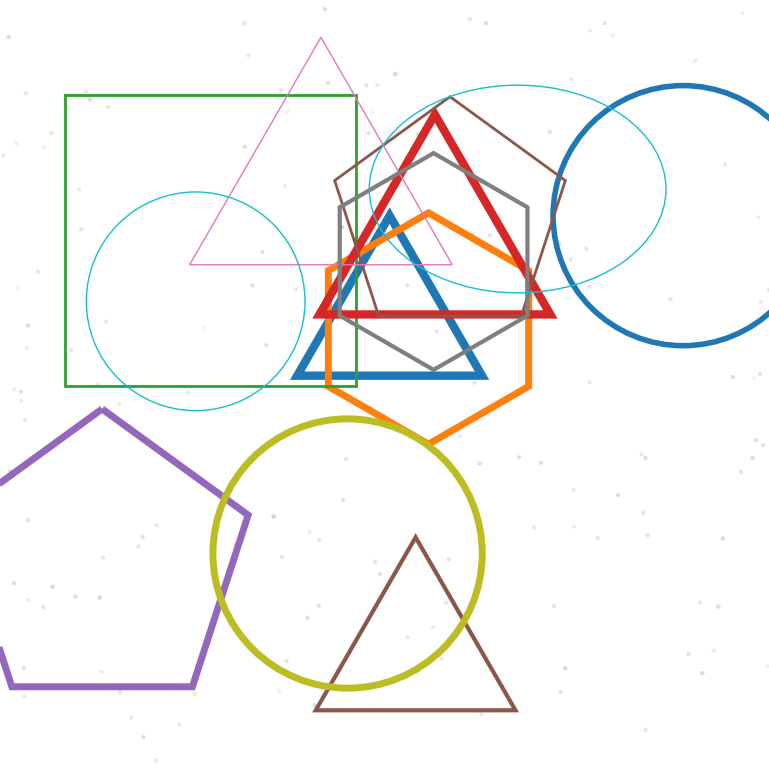[{"shape": "triangle", "thickness": 3, "radius": 0.69, "center": [0.506, 0.581]}, {"shape": "circle", "thickness": 2, "radius": 0.84, "center": [0.887, 0.72]}, {"shape": "hexagon", "thickness": 2.5, "radius": 0.75, "center": [0.557, 0.573]}, {"shape": "square", "thickness": 1, "radius": 0.94, "center": [0.274, 0.688]}, {"shape": "triangle", "thickness": 3, "radius": 0.87, "center": [0.565, 0.678]}, {"shape": "pentagon", "thickness": 2.5, "radius": 1.0, "center": [0.133, 0.269]}, {"shape": "pentagon", "thickness": 1, "radius": 0.79, "center": [0.584, 0.717]}, {"shape": "triangle", "thickness": 1.5, "radius": 0.75, "center": [0.54, 0.152]}, {"shape": "triangle", "thickness": 0.5, "radius": 0.98, "center": [0.417, 0.755]}, {"shape": "hexagon", "thickness": 1.5, "radius": 0.7, "center": [0.563, 0.66]}, {"shape": "circle", "thickness": 2.5, "radius": 0.87, "center": [0.451, 0.281]}, {"shape": "oval", "thickness": 0.5, "radius": 0.96, "center": [0.672, 0.755]}, {"shape": "circle", "thickness": 0.5, "radius": 0.71, "center": [0.254, 0.609]}]